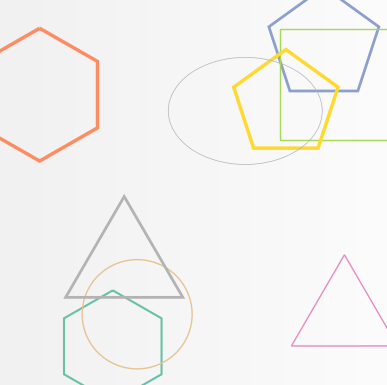[{"shape": "hexagon", "thickness": 1.5, "radius": 0.73, "center": [0.291, 0.101]}, {"shape": "hexagon", "thickness": 2.5, "radius": 0.86, "center": [0.102, 0.754]}, {"shape": "pentagon", "thickness": 2, "radius": 0.75, "center": [0.836, 0.884]}, {"shape": "triangle", "thickness": 1, "radius": 0.79, "center": [0.889, 0.18]}, {"shape": "square", "thickness": 1, "radius": 0.72, "center": [0.867, 0.781]}, {"shape": "pentagon", "thickness": 2.5, "radius": 0.71, "center": [0.738, 0.73]}, {"shape": "circle", "thickness": 1, "radius": 0.71, "center": [0.354, 0.184]}, {"shape": "triangle", "thickness": 2, "radius": 0.87, "center": [0.321, 0.315]}, {"shape": "oval", "thickness": 0.5, "radius": 0.99, "center": [0.633, 0.712]}]